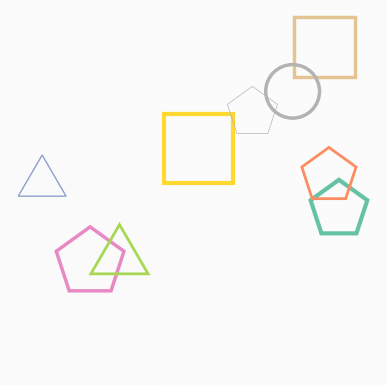[{"shape": "pentagon", "thickness": 3, "radius": 0.38, "center": [0.875, 0.456]}, {"shape": "pentagon", "thickness": 2, "radius": 0.37, "center": [0.849, 0.543]}, {"shape": "triangle", "thickness": 1, "radius": 0.36, "center": [0.109, 0.526]}, {"shape": "pentagon", "thickness": 2.5, "radius": 0.46, "center": [0.233, 0.319]}, {"shape": "triangle", "thickness": 2, "radius": 0.43, "center": [0.308, 0.331]}, {"shape": "square", "thickness": 3, "radius": 0.45, "center": [0.512, 0.615]}, {"shape": "square", "thickness": 2.5, "radius": 0.39, "center": [0.838, 0.877]}, {"shape": "circle", "thickness": 2.5, "radius": 0.35, "center": [0.755, 0.763]}, {"shape": "pentagon", "thickness": 0.5, "radius": 0.34, "center": [0.651, 0.708]}]